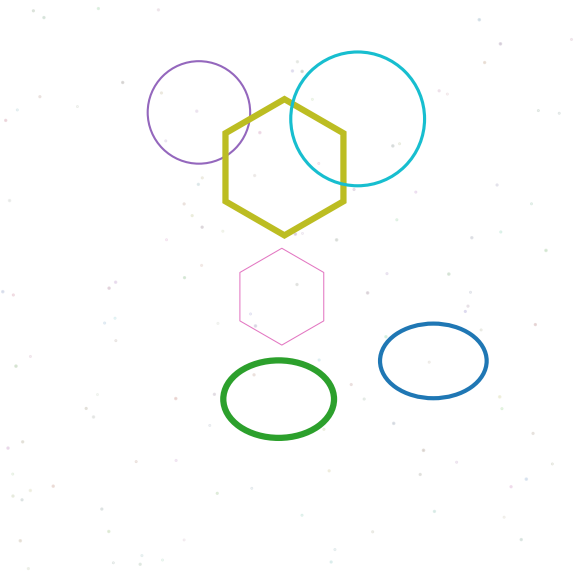[{"shape": "oval", "thickness": 2, "radius": 0.46, "center": [0.75, 0.374]}, {"shape": "oval", "thickness": 3, "radius": 0.48, "center": [0.483, 0.308]}, {"shape": "circle", "thickness": 1, "radius": 0.44, "center": [0.344, 0.804]}, {"shape": "hexagon", "thickness": 0.5, "radius": 0.42, "center": [0.488, 0.485]}, {"shape": "hexagon", "thickness": 3, "radius": 0.59, "center": [0.493, 0.709]}, {"shape": "circle", "thickness": 1.5, "radius": 0.58, "center": [0.619, 0.793]}]